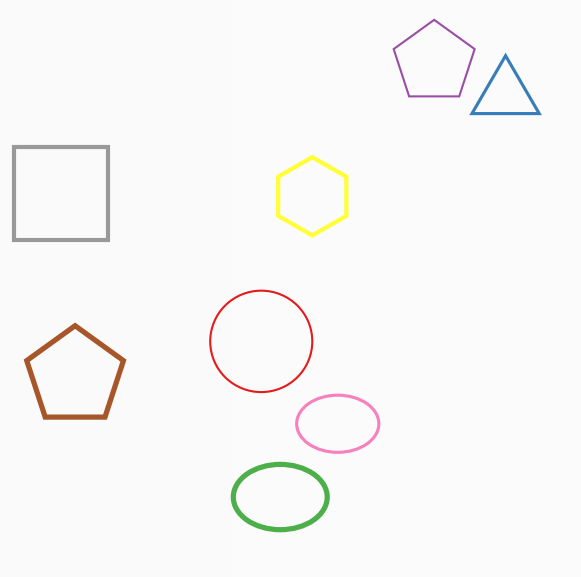[{"shape": "circle", "thickness": 1, "radius": 0.44, "center": [0.449, 0.408]}, {"shape": "triangle", "thickness": 1.5, "radius": 0.33, "center": [0.87, 0.836]}, {"shape": "oval", "thickness": 2.5, "radius": 0.4, "center": [0.482, 0.138]}, {"shape": "pentagon", "thickness": 1, "radius": 0.37, "center": [0.747, 0.892]}, {"shape": "hexagon", "thickness": 2, "radius": 0.34, "center": [0.537, 0.659]}, {"shape": "pentagon", "thickness": 2.5, "radius": 0.44, "center": [0.129, 0.348]}, {"shape": "oval", "thickness": 1.5, "radius": 0.35, "center": [0.581, 0.265]}, {"shape": "square", "thickness": 2, "radius": 0.4, "center": [0.105, 0.664]}]